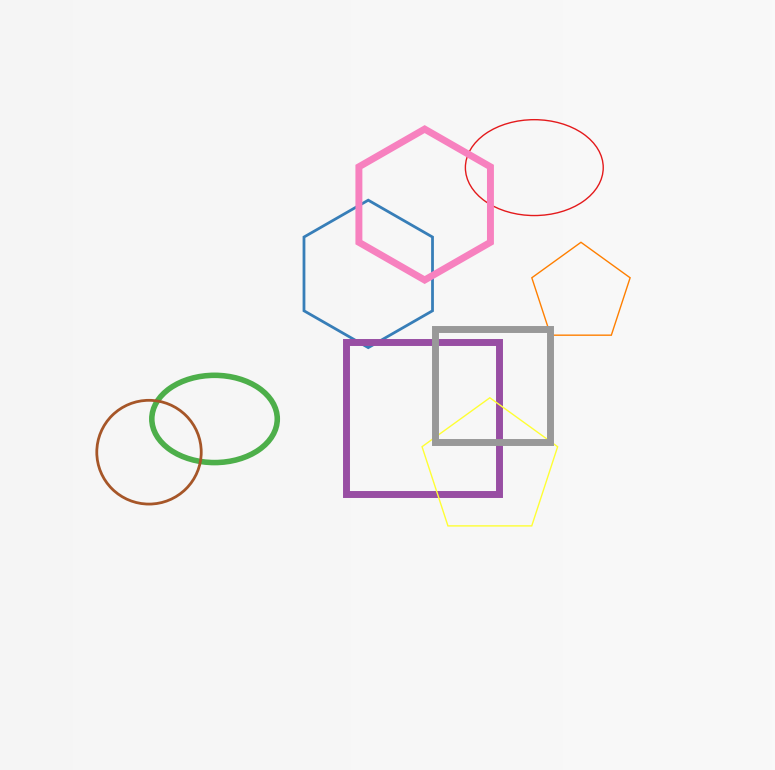[{"shape": "oval", "thickness": 0.5, "radius": 0.44, "center": [0.689, 0.782]}, {"shape": "hexagon", "thickness": 1, "radius": 0.48, "center": [0.475, 0.644]}, {"shape": "oval", "thickness": 2, "radius": 0.4, "center": [0.277, 0.456]}, {"shape": "square", "thickness": 2.5, "radius": 0.49, "center": [0.545, 0.457]}, {"shape": "pentagon", "thickness": 0.5, "radius": 0.33, "center": [0.75, 0.619]}, {"shape": "pentagon", "thickness": 0.5, "radius": 0.46, "center": [0.632, 0.391]}, {"shape": "circle", "thickness": 1, "radius": 0.34, "center": [0.192, 0.413]}, {"shape": "hexagon", "thickness": 2.5, "radius": 0.49, "center": [0.548, 0.734]}, {"shape": "square", "thickness": 2.5, "radius": 0.37, "center": [0.635, 0.499]}]